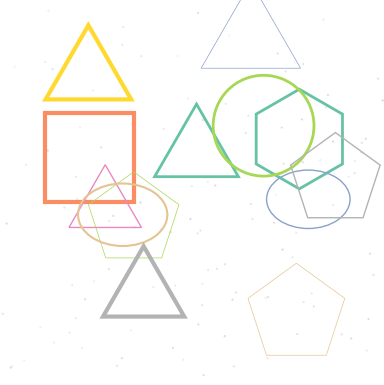[{"shape": "hexagon", "thickness": 2, "radius": 0.65, "center": [0.777, 0.639]}, {"shape": "triangle", "thickness": 2, "radius": 0.63, "center": [0.51, 0.604]}, {"shape": "square", "thickness": 3, "radius": 0.57, "center": [0.232, 0.591]}, {"shape": "oval", "thickness": 1, "radius": 0.54, "center": [0.801, 0.482]}, {"shape": "triangle", "thickness": 0.5, "radius": 0.75, "center": [0.652, 0.897]}, {"shape": "triangle", "thickness": 1, "radius": 0.54, "center": [0.273, 0.463]}, {"shape": "pentagon", "thickness": 0.5, "radius": 0.62, "center": [0.347, 0.43]}, {"shape": "circle", "thickness": 2, "radius": 0.65, "center": [0.685, 0.674]}, {"shape": "triangle", "thickness": 3, "radius": 0.64, "center": [0.23, 0.806]}, {"shape": "pentagon", "thickness": 0.5, "radius": 0.66, "center": [0.77, 0.184]}, {"shape": "oval", "thickness": 1.5, "radius": 0.58, "center": [0.319, 0.442]}, {"shape": "pentagon", "thickness": 1, "radius": 0.61, "center": [0.871, 0.533]}, {"shape": "triangle", "thickness": 3, "radius": 0.61, "center": [0.373, 0.239]}]